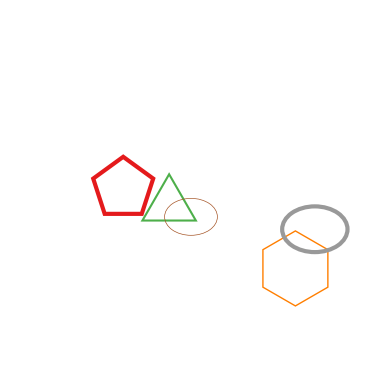[{"shape": "pentagon", "thickness": 3, "radius": 0.41, "center": [0.32, 0.511]}, {"shape": "triangle", "thickness": 1.5, "radius": 0.4, "center": [0.439, 0.467]}, {"shape": "hexagon", "thickness": 1, "radius": 0.49, "center": [0.767, 0.303]}, {"shape": "oval", "thickness": 0.5, "radius": 0.34, "center": [0.496, 0.437]}, {"shape": "oval", "thickness": 3, "radius": 0.42, "center": [0.818, 0.405]}]